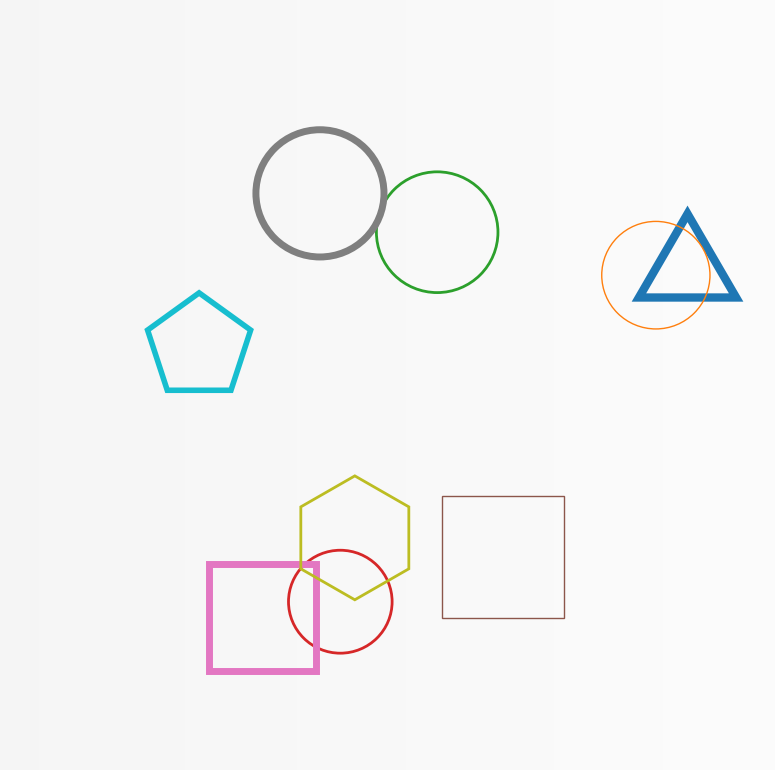[{"shape": "triangle", "thickness": 3, "radius": 0.36, "center": [0.887, 0.65]}, {"shape": "circle", "thickness": 0.5, "radius": 0.35, "center": [0.846, 0.643]}, {"shape": "circle", "thickness": 1, "radius": 0.39, "center": [0.564, 0.698]}, {"shape": "circle", "thickness": 1, "radius": 0.33, "center": [0.439, 0.219]}, {"shape": "square", "thickness": 0.5, "radius": 0.4, "center": [0.649, 0.276]}, {"shape": "square", "thickness": 2.5, "radius": 0.34, "center": [0.339, 0.198]}, {"shape": "circle", "thickness": 2.5, "radius": 0.41, "center": [0.413, 0.749]}, {"shape": "hexagon", "thickness": 1, "radius": 0.4, "center": [0.458, 0.302]}, {"shape": "pentagon", "thickness": 2, "radius": 0.35, "center": [0.257, 0.55]}]